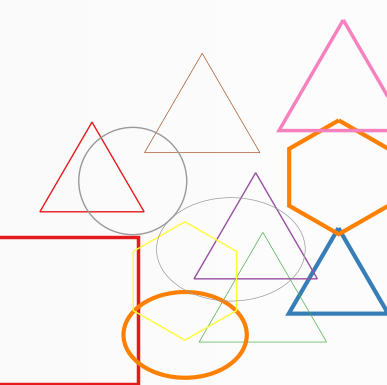[{"shape": "square", "thickness": 2.5, "radius": 0.96, "center": [0.164, 0.193]}, {"shape": "triangle", "thickness": 1, "radius": 0.78, "center": [0.237, 0.528]}, {"shape": "triangle", "thickness": 3, "radius": 0.74, "center": [0.873, 0.259]}, {"shape": "triangle", "thickness": 0.5, "radius": 0.95, "center": [0.678, 0.207]}, {"shape": "triangle", "thickness": 1, "radius": 0.92, "center": [0.66, 0.368]}, {"shape": "oval", "thickness": 3, "radius": 0.8, "center": [0.478, 0.13]}, {"shape": "hexagon", "thickness": 3, "radius": 0.74, "center": [0.874, 0.54]}, {"shape": "hexagon", "thickness": 1, "radius": 0.77, "center": [0.477, 0.27]}, {"shape": "triangle", "thickness": 0.5, "radius": 0.86, "center": [0.522, 0.689]}, {"shape": "triangle", "thickness": 2.5, "radius": 0.96, "center": [0.886, 0.757]}, {"shape": "circle", "thickness": 1, "radius": 0.7, "center": [0.343, 0.53]}, {"shape": "oval", "thickness": 0.5, "radius": 0.96, "center": [0.596, 0.352]}]